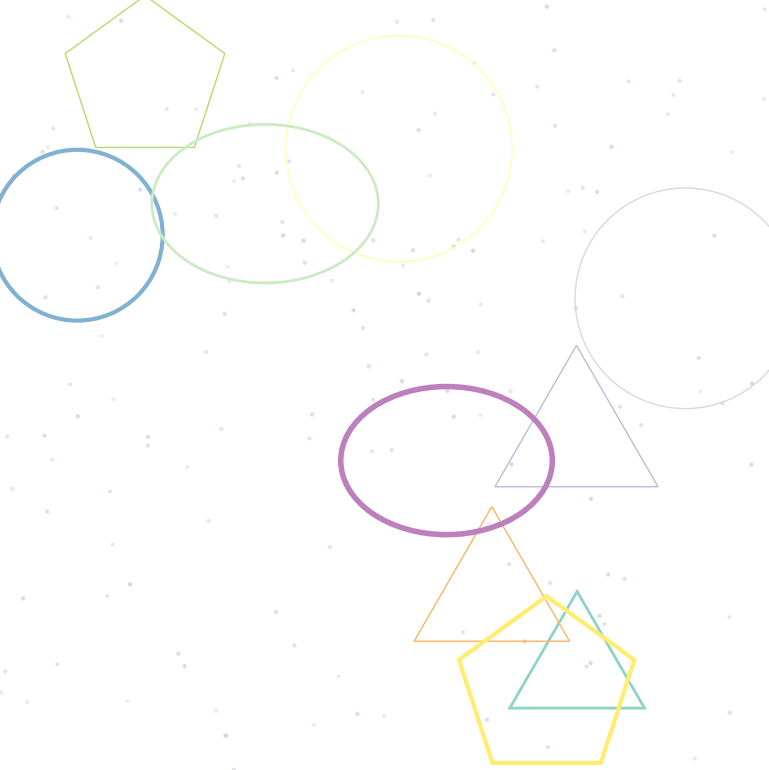[{"shape": "triangle", "thickness": 1, "radius": 0.5, "center": [0.75, 0.131]}, {"shape": "circle", "thickness": 0.5, "radius": 0.73, "center": [0.518, 0.807]}, {"shape": "triangle", "thickness": 0.5, "radius": 0.61, "center": [0.749, 0.429]}, {"shape": "circle", "thickness": 1.5, "radius": 0.55, "center": [0.1, 0.695]}, {"shape": "triangle", "thickness": 0.5, "radius": 0.58, "center": [0.639, 0.226]}, {"shape": "pentagon", "thickness": 0.5, "radius": 0.54, "center": [0.188, 0.897]}, {"shape": "circle", "thickness": 0.5, "radius": 0.72, "center": [0.89, 0.613]}, {"shape": "oval", "thickness": 2, "radius": 0.69, "center": [0.58, 0.402]}, {"shape": "oval", "thickness": 1, "radius": 0.74, "center": [0.344, 0.735]}, {"shape": "pentagon", "thickness": 1.5, "radius": 0.6, "center": [0.71, 0.106]}]